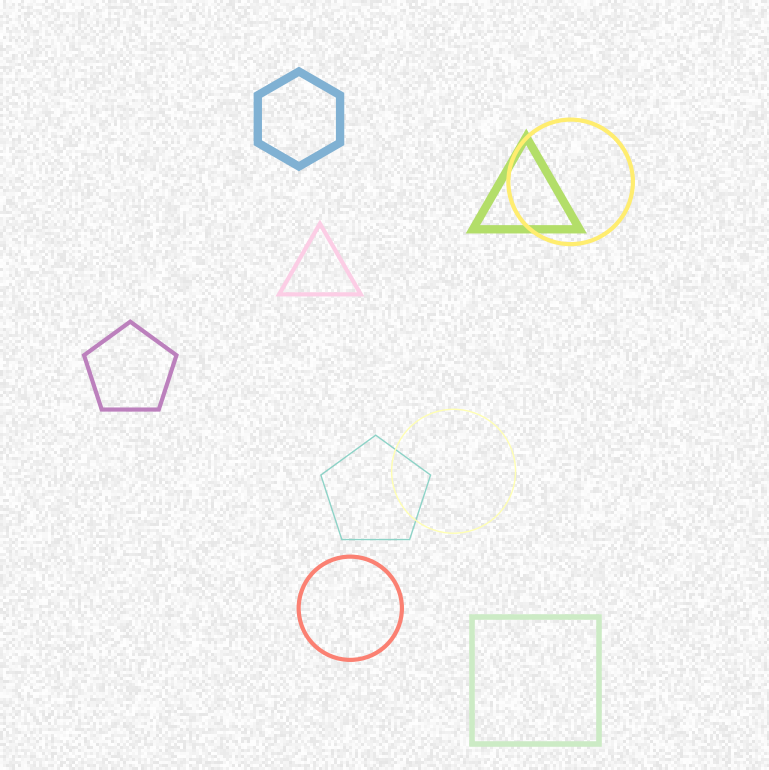[{"shape": "pentagon", "thickness": 0.5, "radius": 0.37, "center": [0.488, 0.36]}, {"shape": "circle", "thickness": 0.5, "radius": 0.4, "center": [0.589, 0.388]}, {"shape": "circle", "thickness": 1.5, "radius": 0.34, "center": [0.455, 0.21]}, {"shape": "hexagon", "thickness": 3, "radius": 0.31, "center": [0.388, 0.845]}, {"shape": "triangle", "thickness": 3, "radius": 0.4, "center": [0.683, 0.742]}, {"shape": "triangle", "thickness": 1.5, "radius": 0.31, "center": [0.416, 0.648]}, {"shape": "pentagon", "thickness": 1.5, "radius": 0.32, "center": [0.169, 0.519]}, {"shape": "square", "thickness": 2, "radius": 0.41, "center": [0.695, 0.117]}, {"shape": "circle", "thickness": 1.5, "radius": 0.4, "center": [0.741, 0.764]}]